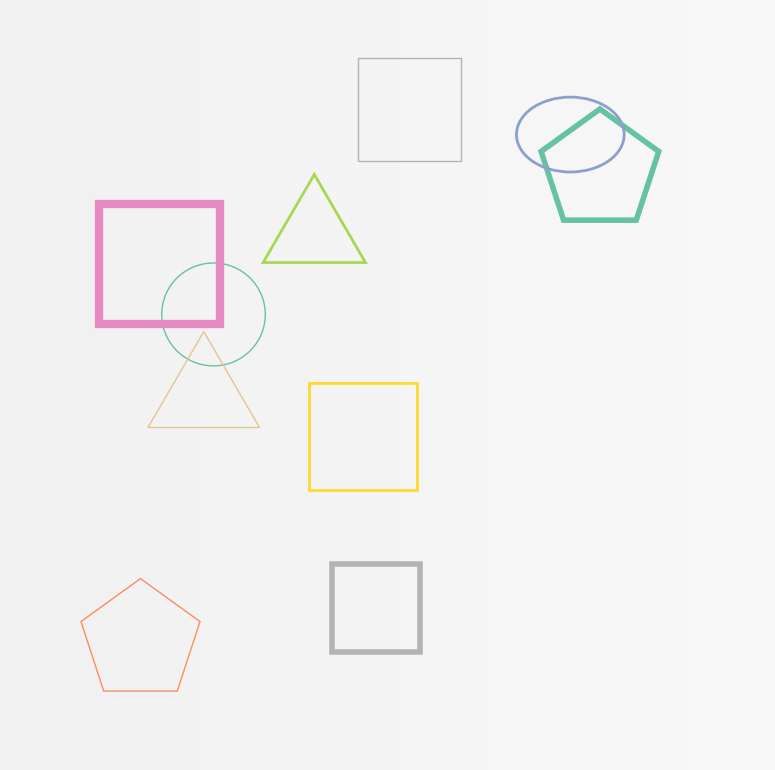[{"shape": "pentagon", "thickness": 2, "radius": 0.4, "center": [0.774, 0.779]}, {"shape": "circle", "thickness": 0.5, "radius": 0.33, "center": [0.275, 0.592]}, {"shape": "pentagon", "thickness": 0.5, "radius": 0.4, "center": [0.181, 0.168]}, {"shape": "oval", "thickness": 1, "radius": 0.35, "center": [0.736, 0.825]}, {"shape": "square", "thickness": 3, "radius": 0.39, "center": [0.206, 0.657]}, {"shape": "triangle", "thickness": 1, "radius": 0.38, "center": [0.406, 0.697]}, {"shape": "square", "thickness": 1, "radius": 0.35, "center": [0.469, 0.434]}, {"shape": "triangle", "thickness": 0.5, "radius": 0.42, "center": [0.263, 0.486]}, {"shape": "square", "thickness": 2, "radius": 0.29, "center": [0.485, 0.21]}, {"shape": "square", "thickness": 0.5, "radius": 0.33, "center": [0.528, 0.857]}]